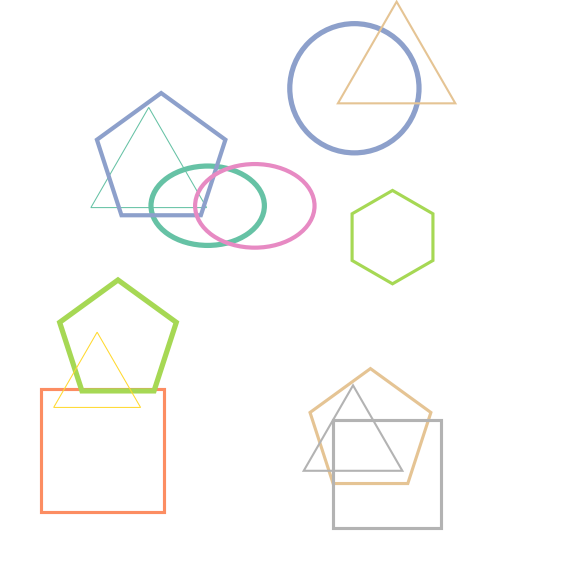[{"shape": "oval", "thickness": 2.5, "radius": 0.49, "center": [0.36, 0.643]}, {"shape": "triangle", "thickness": 0.5, "radius": 0.58, "center": [0.258, 0.698]}, {"shape": "square", "thickness": 1.5, "radius": 0.53, "center": [0.178, 0.218]}, {"shape": "circle", "thickness": 2.5, "radius": 0.56, "center": [0.614, 0.846]}, {"shape": "pentagon", "thickness": 2, "radius": 0.58, "center": [0.279, 0.721]}, {"shape": "oval", "thickness": 2, "radius": 0.52, "center": [0.441, 0.643]}, {"shape": "hexagon", "thickness": 1.5, "radius": 0.4, "center": [0.68, 0.589]}, {"shape": "pentagon", "thickness": 2.5, "radius": 0.53, "center": [0.204, 0.408]}, {"shape": "triangle", "thickness": 0.5, "radius": 0.43, "center": [0.168, 0.337]}, {"shape": "pentagon", "thickness": 1.5, "radius": 0.55, "center": [0.641, 0.251]}, {"shape": "triangle", "thickness": 1, "radius": 0.59, "center": [0.687, 0.879]}, {"shape": "square", "thickness": 1.5, "radius": 0.47, "center": [0.67, 0.179]}, {"shape": "triangle", "thickness": 1, "radius": 0.49, "center": [0.611, 0.233]}]